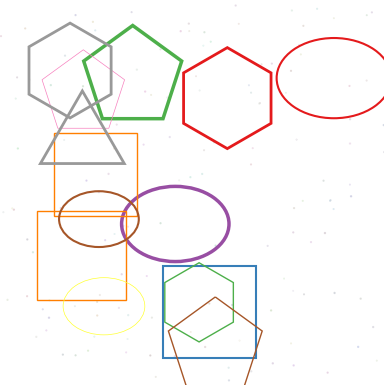[{"shape": "oval", "thickness": 1.5, "radius": 0.74, "center": [0.867, 0.797]}, {"shape": "hexagon", "thickness": 2, "radius": 0.66, "center": [0.59, 0.745]}, {"shape": "square", "thickness": 1.5, "radius": 0.6, "center": [0.544, 0.19]}, {"shape": "hexagon", "thickness": 1, "radius": 0.51, "center": [0.517, 0.215]}, {"shape": "pentagon", "thickness": 2.5, "radius": 0.67, "center": [0.345, 0.8]}, {"shape": "oval", "thickness": 2.5, "radius": 0.7, "center": [0.455, 0.418]}, {"shape": "square", "thickness": 1, "radius": 0.58, "center": [0.212, 0.337]}, {"shape": "square", "thickness": 1, "radius": 0.54, "center": [0.248, 0.546]}, {"shape": "oval", "thickness": 0.5, "radius": 0.53, "center": [0.27, 0.204]}, {"shape": "pentagon", "thickness": 1, "radius": 0.64, "center": [0.559, 0.101]}, {"shape": "oval", "thickness": 1.5, "radius": 0.52, "center": [0.257, 0.431]}, {"shape": "pentagon", "thickness": 0.5, "radius": 0.56, "center": [0.216, 0.758]}, {"shape": "triangle", "thickness": 2, "radius": 0.63, "center": [0.214, 0.638]}, {"shape": "hexagon", "thickness": 2, "radius": 0.62, "center": [0.182, 0.817]}]